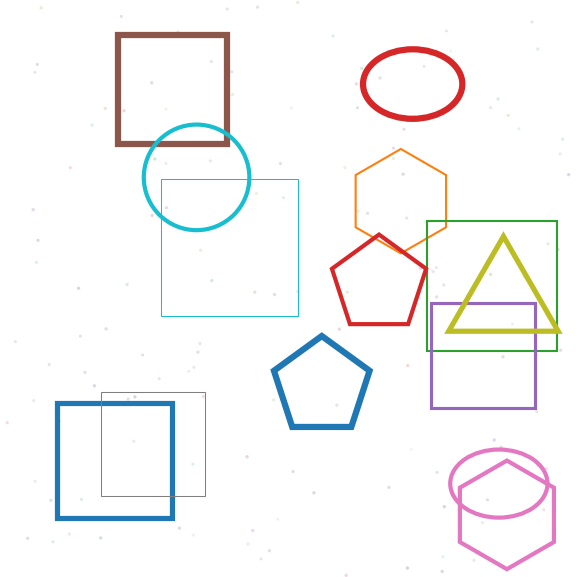[{"shape": "square", "thickness": 2.5, "radius": 0.5, "center": [0.198, 0.202]}, {"shape": "pentagon", "thickness": 3, "radius": 0.44, "center": [0.557, 0.33]}, {"shape": "hexagon", "thickness": 1, "radius": 0.45, "center": [0.694, 0.651]}, {"shape": "square", "thickness": 1, "radius": 0.56, "center": [0.852, 0.504]}, {"shape": "pentagon", "thickness": 2, "radius": 0.43, "center": [0.656, 0.507]}, {"shape": "oval", "thickness": 3, "radius": 0.43, "center": [0.715, 0.854]}, {"shape": "square", "thickness": 1.5, "radius": 0.45, "center": [0.836, 0.383]}, {"shape": "square", "thickness": 3, "radius": 0.47, "center": [0.299, 0.844]}, {"shape": "oval", "thickness": 2, "radius": 0.42, "center": [0.864, 0.162]}, {"shape": "hexagon", "thickness": 2, "radius": 0.47, "center": [0.878, 0.108]}, {"shape": "square", "thickness": 0.5, "radius": 0.45, "center": [0.265, 0.23]}, {"shape": "triangle", "thickness": 2.5, "radius": 0.55, "center": [0.872, 0.48]}, {"shape": "square", "thickness": 0.5, "radius": 0.59, "center": [0.397, 0.57]}, {"shape": "circle", "thickness": 2, "radius": 0.46, "center": [0.34, 0.692]}]